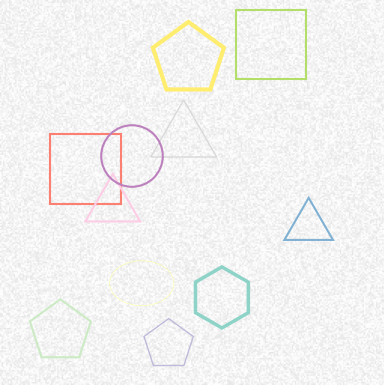[{"shape": "hexagon", "thickness": 2.5, "radius": 0.4, "center": [0.576, 0.227]}, {"shape": "oval", "thickness": 0.5, "radius": 0.42, "center": [0.368, 0.264]}, {"shape": "pentagon", "thickness": 1, "radius": 0.34, "center": [0.438, 0.105]}, {"shape": "square", "thickness": 1.5, "radius": 0.46, "center": [0.222, 0.561]}, {"shape": "triangle", "thickness": 1.5, "radius": 0.36, "center": [0.802, 0.413]}, {"shape": "square", "thickness": 1.5, "radius": 0.45, "center": [0.704, 0.884]}, {"shape": "triangle", "thickness": 1.5, "radius": 0.41, "center": [0.293, 0.466]}, {"shape": "triangle", "thickness": 1, "radius": 0.49, "center": [0.477, 0.642]}, {"shape": "circle", "thickness": 1.5, "radius": 0.4, "center": [0.343, 0.595]}, {"shape": "pentagon", "thickness": 1.5, "radius": 0.42, "center": [0.157, 0.139]}, {"shape": "pentagon", "thickness": 3, "radius": 0.48, "center": [0.489, 0.846]}]